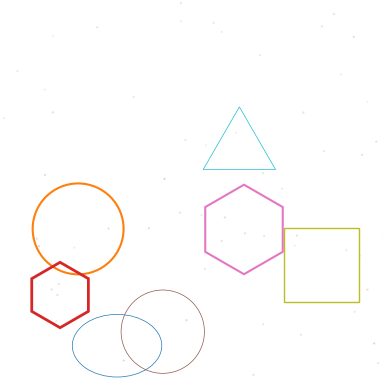[{"shape": "oval", "thickness": 0.5, "radius": 0.58, "center": [0.304, 0.102]}, {"shape": "circle", "thickness": 1.5, "radius": 0.59, "center": [0.203, 0.405]}, {"shape": "hexagon", "thickness": 2, "radius": 0.42, "center": [0.156, 0.234]}, {"shape": "circle", "thickness": 0.5, "radius": 0.54, "center": [0.423, 0.139]}, {"shape": "hexagon", "thickness": 1.5, "radius": 0.58, "center": [0.634, 0.404]}, {"shape": "square", "thickness": 1, "radius": 0.48, "center": [0.835, 0.312]}, {"shape": "triangle", "thickness": 0.5, "radius": 0.54, "center": [0.622, 0.614]}]